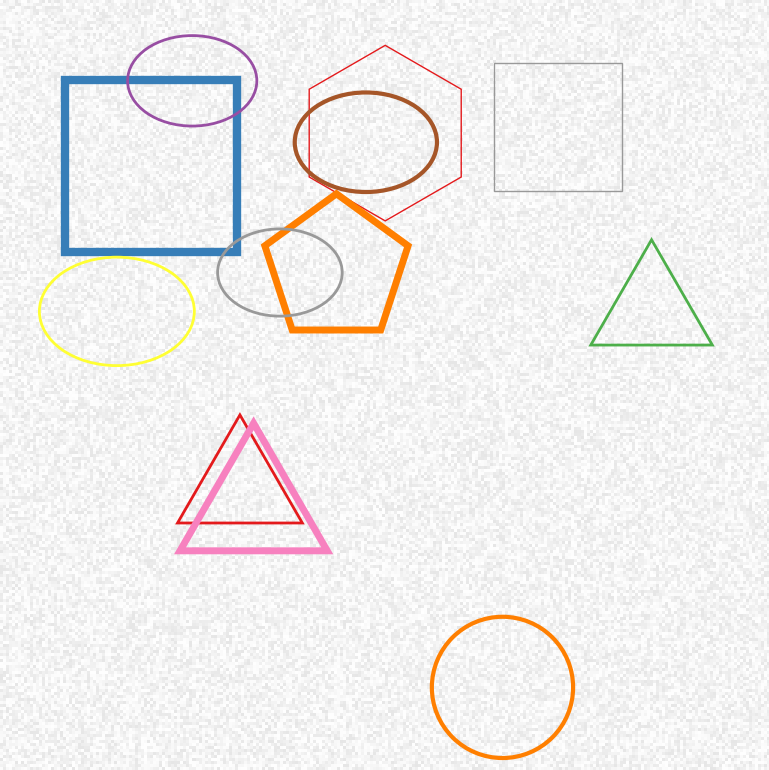[{"shape": "hexagon", "thickness": 0.5, "radius": 0.57, "center": [0.5, 0.827]}, {"shape": "triangle", "thickness": 1, "radius": 0.47, "center": [0.312, 0.368]}, {"shape": "square", "thickness": 3, "radius": 0.56, "center": [0.197, 0.784]}, {"shape": "triangle", "thickness": 1, "radius": 0.46, "center": [0.846, 0.597]}, {"shape": "oval", "thickness": 1, "radius": 0.42, "center": [0.25, 0.895]}, {"shape": "circle", "thickness": 1.5, "radius": 0.46, "center": [0.653, 0.107]}, {"shape": "pentagon", "thickness": 2.5, "radius": 0.49, "center": [0.437, 0.651]}, {"shape": "oval", "thickness": 1, "radius": 0.5, "center": [0.152, 0.596]}, {"shape": "oval", "thickness": 1.5, "radius": 0.46, "center": [0.475, 0.815]}, {"shape": "triangle", "thickness": 2.5, "radius": 0.55, "center": [0.329, 0.34]}, {"shape": "square", "thickness": 0.5, "radius": 0.42, "center": [0.725, 0.835]}, {"shape": "oval", "thickness": 1, "radius": 0.4, "center": [0.364, 0.646]}]